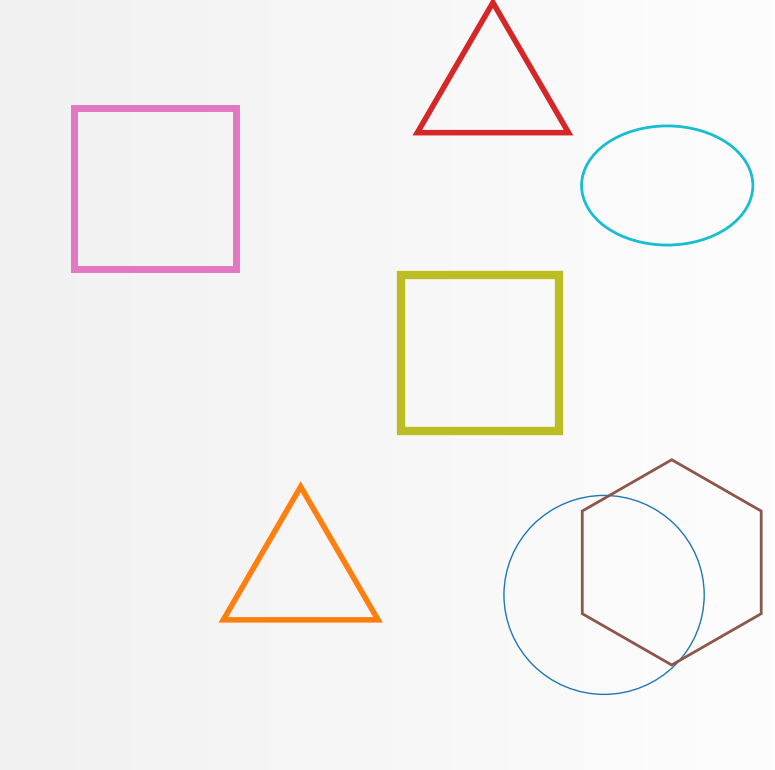[{"shape": "circle", "thickness": 0.5, "radius": 0.65, "center": [0.779, 0.227]}, {"shape": "triangle", "thickness": 2, "radius": 0.58, "center": [0.388, 0.253]}, {"shape": "triangle", "thickness": 2, "radius": 0.56, "center": [0.636, 0.884]}, {"shape": "hexagon", "thickness": 1, "radius": 0.67, "center": [0.867, 0.27]}, {"shape": "square", "thickness": 2.5, "radius": 0.52, "center": [0.2, 0.755]}, {"shape": "square", "thickness": 3, "radius": 0.51, "center": [0.619, 0.541]}, {"shape": "oval", "thickness": 1, "radius": 0.55, "center": [0.861, 0.759]}]